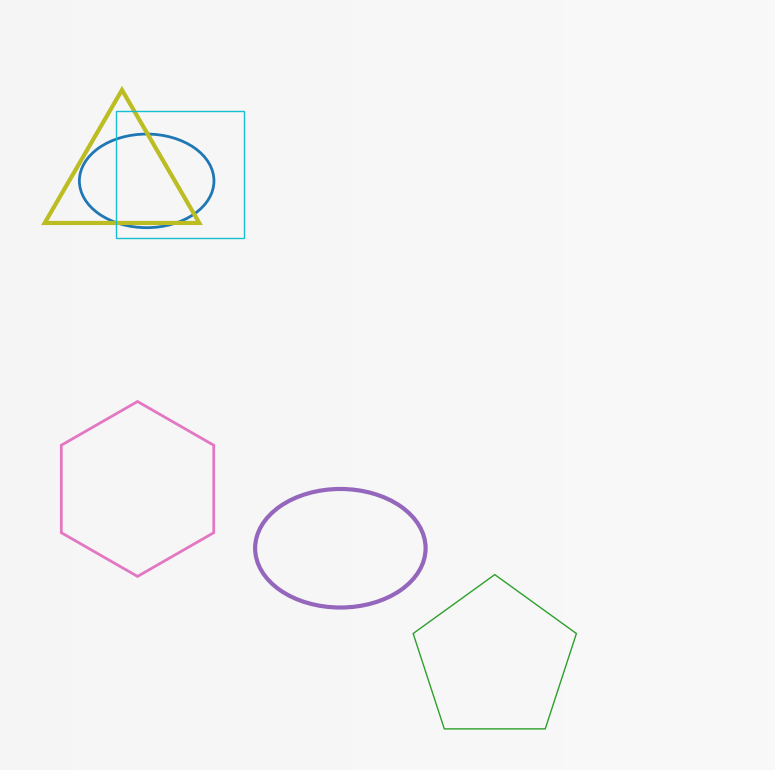[{"shape": "oval", "thickness": 1, "radius": 0.43, "center": [0.189, 0.765]}, {"shape": "pentagon", "thickness": 0.5, "radius": 0.55, "center": [0.638, 0.143]}, {"shape": "oval", "thickness": 1.5, "radius": 0.55, "center": [0.439, 0.288]}, {"shape": "hexagon", "thickness": 1, "radius": 0.57, "center": [0.177, 0.365]}, {"shape": "triangle", "thickness": 1.5, "radius": 0.58, "center": [0.157, 0.768]}, {"shape": "square", "thickness": 0.5, "radius": 0.41, "center": [0.233, 0.774]}]